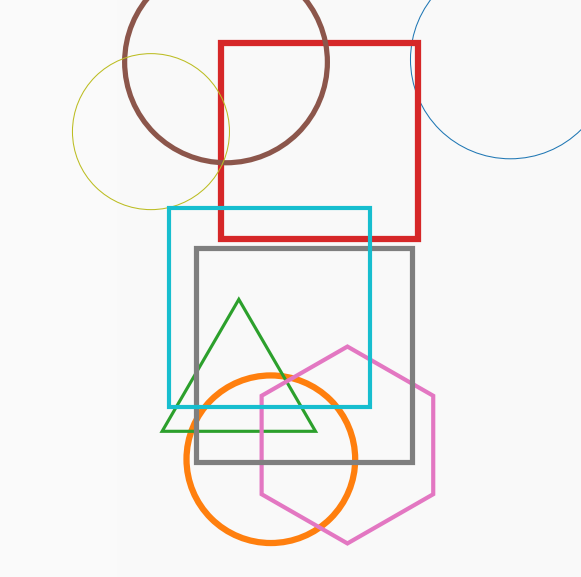[{"shape": "circle", "thickness": 0.5, "radius": 0.86, "center": [0.878, 0.896]}, {"shape": "circle", "thickness": 3, "radius": 0.73, "center": [0.466, 0.204]}, {"shape": "triangle", "thickness": 1.5, "radius": 0.76, "center": [0.411, 0.328]}, {"shape": "square", "thickness": 3, "radius": 0.85, "center": [0.55, 0.755]}, {"shape": "circle", "thickness": 2.5, "radius": 0.87, "center": [0.389, 0.892]}, {"shape": "hexagon", "thickness": 2, "radius": 0.85, "center": [0.598, 0.229]}, {"shape": "square", "thickness": 2.5, "radius": 0.93, "center": [0.523, 0.385]}, {"shape": "circle", "thickness": 0.5, "radius": 0.68, "center": [0.26, 0.771]}, {"shape": "square", "thickness": 2, "radius": 0.86, "center": [0.464, 0.466]}]